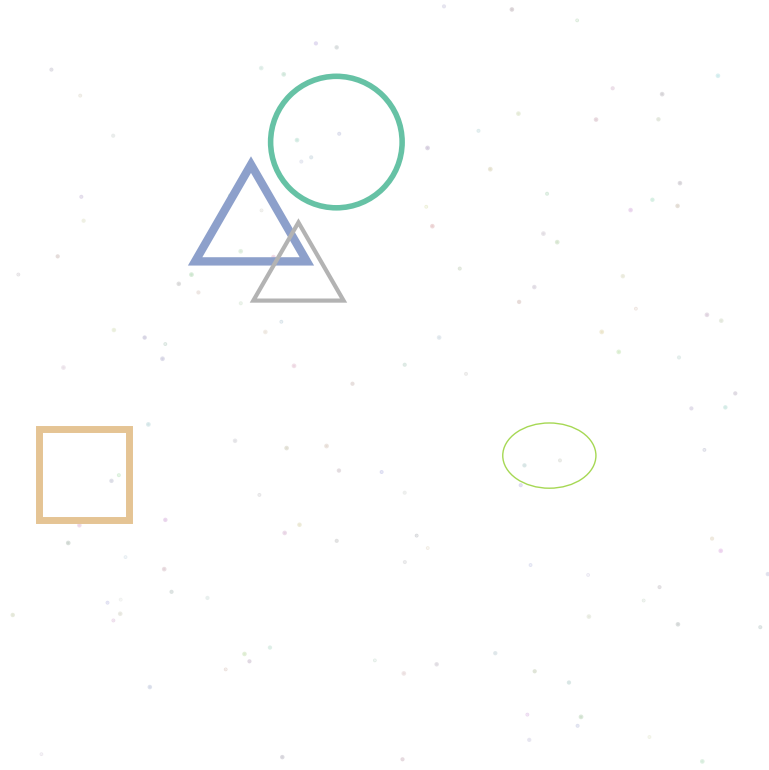[{"shape": "circle", "thickness": 2, "radius": 0.43, "center": [0.437, 0.816]}, {"shape": "triangle", "thickness": 3, "radius": 0.42, "center": [0.326, 0.702]}, {"shape": "oval", "thickness": 0.5, "radius": 0.3, "center": [0.713, 0.408]}, {"shape": "square", "thickness": 2.5, "radius": 0.29, "center": [0.109, 0.384]}, {"shape": "triangle", "thickness": 1.5, "radius": 0.34, "center": [0.388, 0.643]}]